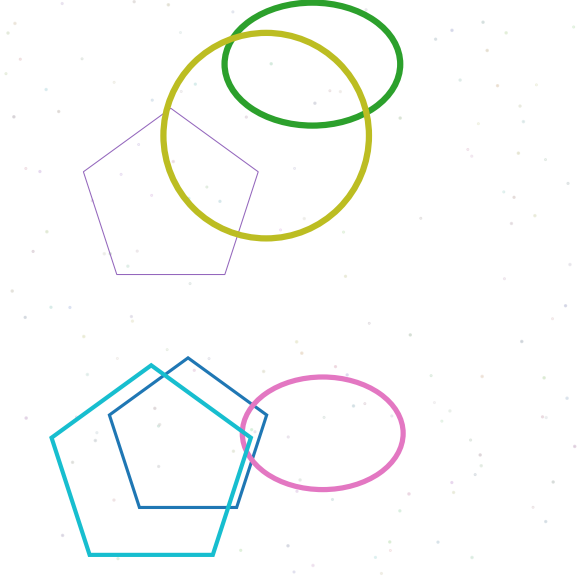[{"shape": "pentagon", "thickness": 1.5, "radius": 0.72, "center": [0.326, 0.236]}, {"shape": "oval", "thickness": 3, "radius": 0.76, "center": [0.541, 0.888]}, {"shape": "pentagon", "thickness": 0.5, "radius": 0.8, "center": [0.296, 0.653]}, {"shape": "oval", "thickness": 2.5, "radius": 0.7, "center": [0.559, 0.249]}, {"shape": "circle", "thickness": 3, "radius": 0.89, "center": [0.461, 0.764]}, {"shape": "pentagon", "thickness": 2, "radius": 0.91, "center": [0.262, 0.185]}]